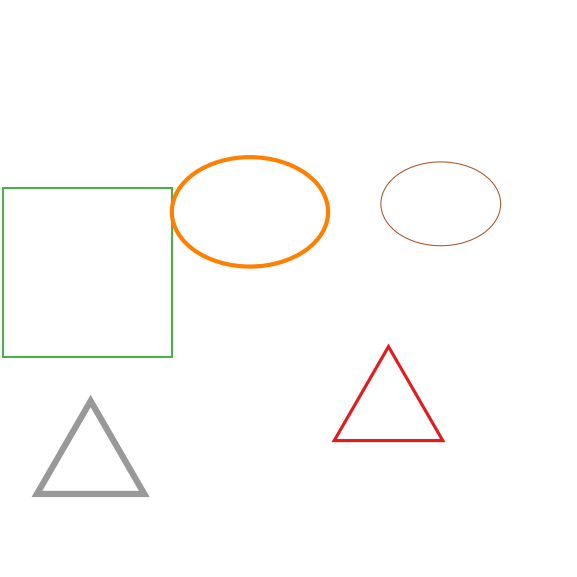[{"shape": "triangle", "thickness": 1.5, "radius": 0.54, "center": [0.673, 0.29]}, {"shape": "square", "thickness": 1, "radius": 0.73, "center": [0.151, 0.527]}, {"shape": "oval", "thickness": 2, "radius": 0.68, "center": [0.433, 0.632]}, {"shape": "oval", "thickness": 0.5, "radius": 0.52, "center": [0.763, 0.646]}, {"shape": "triangle", "thickness": 3, "radius": 0.54, "center": [0.157, 0.197]}]